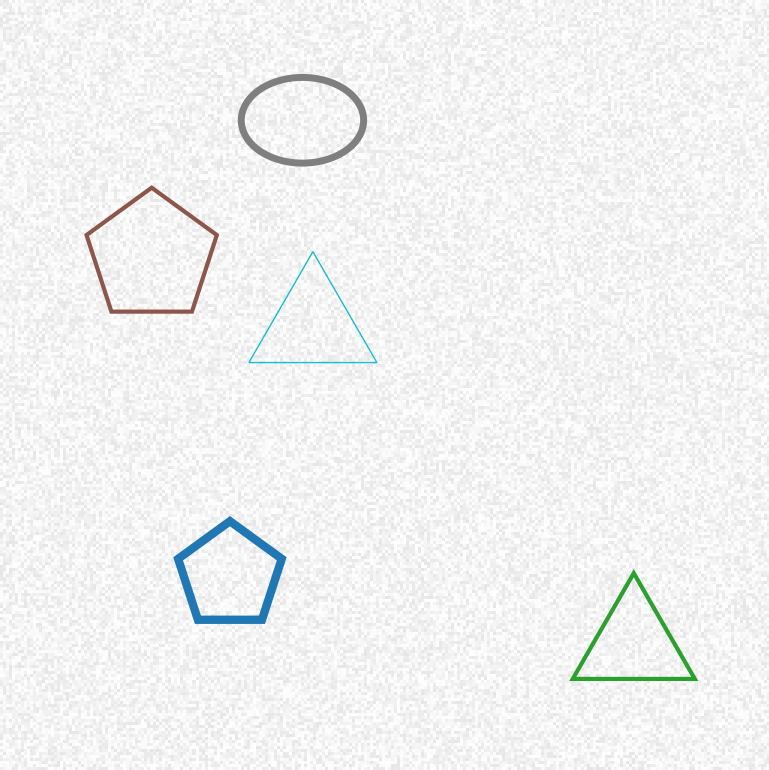[{"shape": "pentagon", "thickness": 3, "radius": 0.35, "center": [0.299, 0.252]}, {"shape": "triangle", "thickness": 1.5, "radius": 0.46, "center": [0.823, 0.164]}, {"shape": "pentagon", "thickness": 1.5, "radius": 0.44, "center": [0.197, 0.667]}, {"shape": "oval", "thickness": 2.5, "radius": 0.4, "center": [0.393, 0.844]}, {"shape": "triangle", "thickness": 0.5, "radius": 0.48, "center": [0.406, 0.577]}]